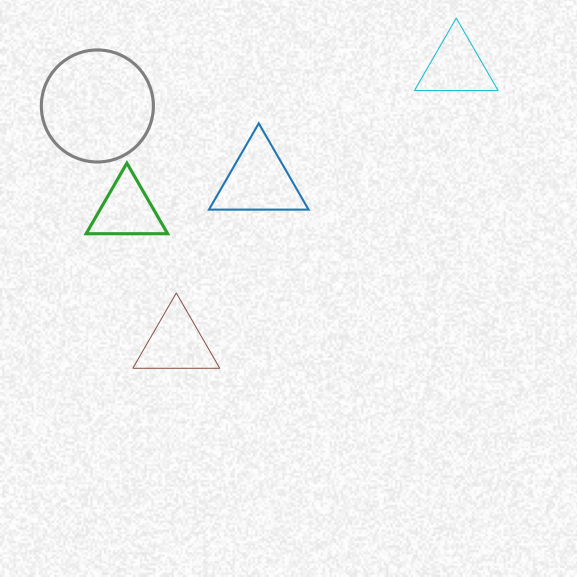[{"shape": "triangle", "thickness": 1, "radius": 0.5, "center": [0.448, 0.686]}, {"shape": "triangle", "thickness": 1.5, "radius": 0.41, "center": [0.22, 0.635]}, {"shape": "triangle", "thickness": 0.5, "radius": 0.43, "center": [0.305, 0.405]}, {"shape": "circle", "thickness": 1.5, "radius": 0.49, "center": [0.169, 0.816]}, {"shape": "triangle", "thickness": 0.5, "radius": 0.42, "center": [0.79, 0.884]}]